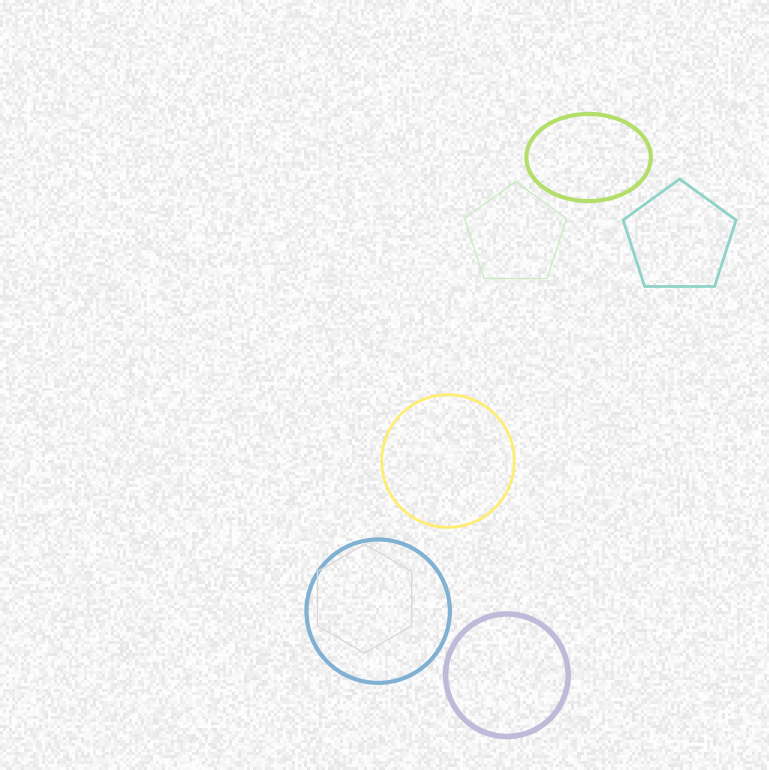[{"shape": "pentagon", "thickness": 1, "radius": 0.39, "center": [0.883, 0.69]}, {"shape": "circle", "thickness": 2, "radius": 0.4, "center": [0.658, 0.123]}, {"shape": "circle", "thickness": 1.5, "radius": 0.47, "center": [0.491, 0.206]}, {"shape": "oval", "thickness": 1.5, "radius": 0.4, "center": [0.764, 0.795]}, {"shape": "hexagon", "thickness": 0.5, "radius": 0.35, "center": [0.474, 0.222]}, {"shape": "pentagon", "thickness": 0.5, "radius": 0.35, "center": [0.67, 0.695]}, {"shape": "circle", "thickness": 1, "radius": 0.43, "center": [0.582, 0.401]}]